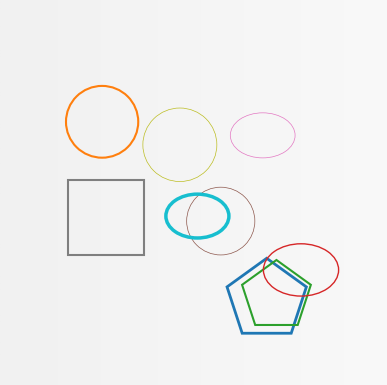[{"shape": "pentagon", "thickness": 2, "radius": 0.54, "center": [0.688, 0.222]}, {"shape": "circle", "thickness": 1.5, "radius": 0.47, "center": [0.264, 0.684]}, {"shape": "pentagon", "thickness": 1.5, "radius": 0.47, "center": [0.713, 0.231]}, {"shape": "oval", "thickness": 1, "radius": 0.49, "center": [0.777, 0.299]}, {"shape": "circle", "thickness": 0.5, "radius": 0.44, "center": [0.57, 0.426]}, {"shape": "oval", "thickness": 0.5, "radius": 0.42, "center": [0.678, 0.648]}, {"shape": "square", "thickness": 1.5, "radius": 0.49, "center": [0.274, 0.435]}, {"shape": "circle", "thickness": 0.5, "radius": 0.48, "center": [0.464, 0.624]}, {"shape": "oval", "thickness": 2.5, "radius": 0.41, "center": [0.509, 0.439]}]